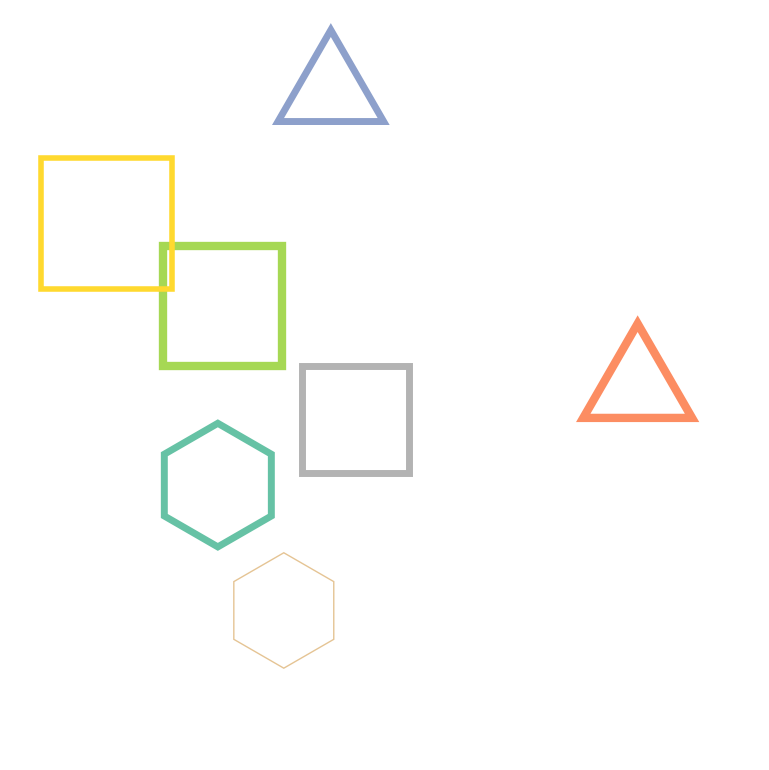[{"shape": "hexagon", "thickness": 2.5, "radius": 0.4, "center": [0.283, 0.37]}, {"shape": "triangle", "thickness": 3, "radius": 0.41, "center": [0.828, 0.498]}, {"shape": "triangle", "thickness": 2.5, "radius": 0.4, "center": [0.43, 0.882]}, {"shape": "square", "thickness": 3, "radius": 0.39, "center": [0.289, 0.603]}, {"shape": "square", "thickness": 2, "radius": 0.43, "center": [0.139, 0.71]}, {"shape": "hexagon", "thickness": 0.5, "radius": 0.37, "center": [0.369, 0.207]}, {"shape": "square", "thickness": 2.5, "radius": 0.35, "center": [0.462, 0.455]}]